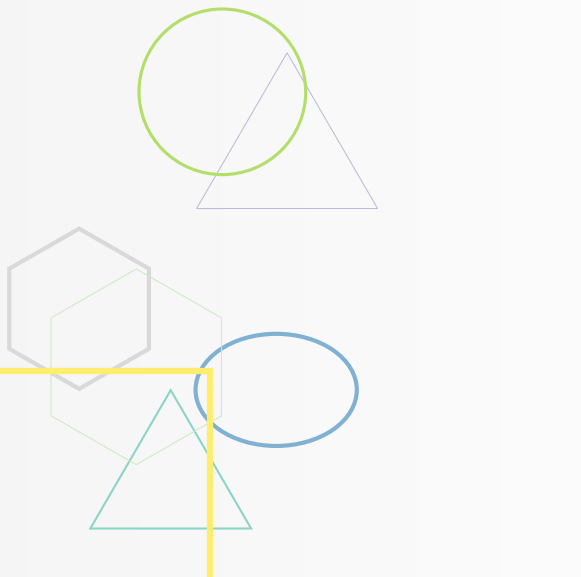[{"shape": "triangle", "thickness": 1, "radius": 0.8, "center": [0.294, 0.164]}, {"shape": "triangle", "thickness": 0.5, "radius": 0.9, "center": [0.494, 0.728]}, {"shape": "oval", "thickness": 2, "radius": 0.69, "center": [0.475, 0.324]}, {"shape": "circle", "thickness": 1.5, "radius": 0.72, "center": [0.383, 0.84]}, {"shape": "hexagon", "thickness": 2, "radius": 0.69, "center": [0.136, 0.465]}, {"shape": "hexagon", "thickness": 0.5, "radius": 0.85, "center": [0.234, 0.364]}, {"shape": "square", "thickness": 3, "radius": 0.99, "center": [0.164, 0.16]}]